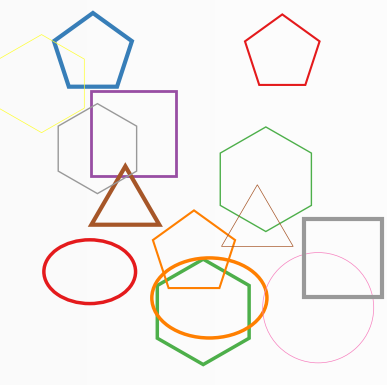[{"shape": "pentagon", "thickness": 1.5, "radius": 0.51, "center": [0.728, 0.861]}, {"shape": "oval", "thickness": 2.5, "radius": 0.59, "center": [0.232, 0.294]}, {"shape": "pentagon", "thickness": 3, "radius": 0.53, "center": [0.24, 0.86]}, {"shape": "hexagon", "thickness": 2.5, "radius": 0.68, "center": [0.524, 0.19]}, {"shape": "hexagon", "thickness": 1, "radius": 0.68, "center": [0.686, 0.534]}, {"shape": "square", "thickness": 2, "radius": 0.55, "center": [0.344, 0.652]}, {"shape": "oval", "thickness": 2.5, "radius": 0.74, "center": [0.54, 0.226]}, {"shape": "pentagon", "thickness": 1.5, "radius": 0.56, "center": [0.501, 0.342]}, {"shape": "hexagon", "thickness": 0.5, "radius": 0.64, "center": [0.107, 0.783]}, {"shape": "triangle", "thickness": 0.5, "radius": 0.53, "center": [0.664, 0.413]}, {"shape": "triangle", "thickness": 3, "radius": 0.51, "center": [0.323, 0.467]}, {"shape": "circle", "thickness": 0.5, "radius": 0.72, "center": [0.821, 0.201]}, {"shape": "square", "thickness": 3, "radius": 0.51, "center": [0.886, 0.329]}, {"shape": "hexagon", "thickness": 1, "radius": 0.58, "center": [0.251, 0.614]}]